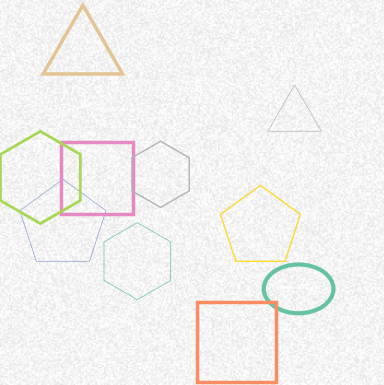[{"shape": "oval", "thickness": 3, "radius": 0.45, "center": [0.776, 0.25]}, {"shape": "hexagon", "thickness": 0.5, "radius": 0.5, "center": [0.357, 0.322]}, {"shape": "square", "thickness": 2.5, "radius": 0.52, "center": [0.614, 0.112]}, {"shape": "pentagon", "thickness": 0.5, "radius": 0.59, "center": [0.163, 0.417]}, {"shape": "square", "thickness": 2.5, "radius": 0.47, "center": [0.251, 0.538]}, {"shape": "hexagon", "thickness": 2, "radius": 0.6, "center": [0.105, 0.539]}, {"shape": "pentagon", "thickness": 1, "radius": 0.55, "center": [0.676, 0.41]}, {"shape": "triangle", "thickness": 2.5, "radius": 0.6, "center": [0.215, 0.867]}, {"shape": "triangle", "thickness": 0.5, "radius": 0.4, "center": [0.765, 0.699]}, {"shape": "hexagon", "thickness": 1, "radius": 0.43, "center": [0.417, 0.547]}]